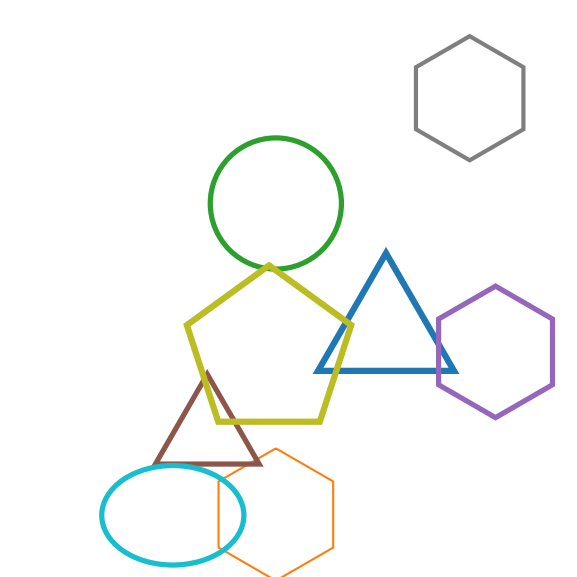[{"shape": "triangle", "thickness": 3, "radius": 0.68, "center": [0.668, 0.425]}, {"shape": "hexagon", "thickness": 1, "radius": 0.57, "center": [0.478, 0.108]}, {"shape": "circle", "thickness": 2.5, "radius": 0.57, "center": [0.478, 0.647]}, {"shape": "hexagon", "thickness": 2.5, "radius": 0.57, "center": [0.858, 0.39]}, {"shape": "triangle", "thickness": 2.5, "radius": 0.52, "center": [0.359, 0.247]}, {"shape": "hexagon", "thickness": 2, "radius": 0.54, "center": [0.813, 0.829]}, {"shape": "pentagon", "thickness": 3, "radius": 0.75, "center": [0.466, 0.39]}, {"shape": "oval", "thickness": 2.5, "radius": 0.62, "center": [0.299, 0.107]}]